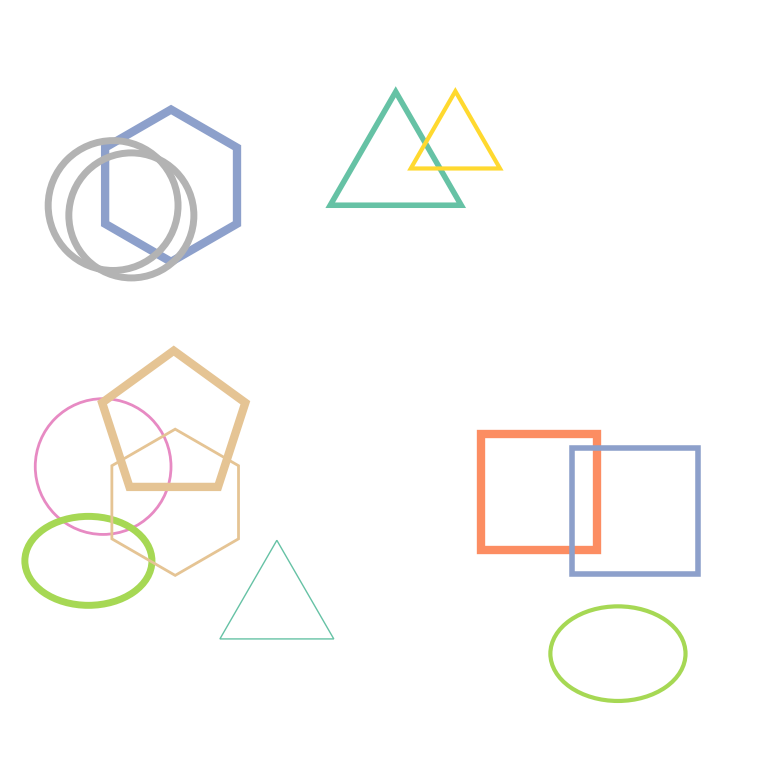[{"shape": "triangle", "thickness": 2, "radius": 0.49, "center": [0.514, 0.783]}, {"shape": "triangle", "thickness": 0.5, "radius": 0.43, "center": [0.36, 0.213]}, {"shape": "square", "thickness": 3, "radius": 0.38, "center": [0.7, 0.361]}, {"shape": "hexagon", "thickness": 3, "radius": 0.49, "center": [0.222, 0.759]}, {"shape": "square", "thickness": 2, "radius": 0.41, "center": [0.825, 0.336]}, {"shape": "circle", "thickness": 1, "radius": 0.44, "center": [0.134, 0.394]}, {"shape": "oval", "thickness": 2.5, "radius": 0.41, "center": [0.115, 0.272]}, {"shape": "oval", "thickness": 1.5, "radius": 0.44, "center": [0.803, 0.151]}, {"shape": "triangle", "thickness": 1.5, "radius": 0.33, "center": [0.591, 0.815]}, {"shape": "hexagon", "thickness": 1, "radius": 0.47, "center": [0.228, 0.348]}, {"shape": "pentagon", "thickness": 3, "radius": 0.49, "center": [0.226, 0.447]}, {"shape": "circle", "thickness": 2.5, "radius": 0.41, "center": [0.171, 0.72]}, {"shape": "circle", "thickness": 2.5, "radius": 0.42, "center": [0.147, 0.733]}]